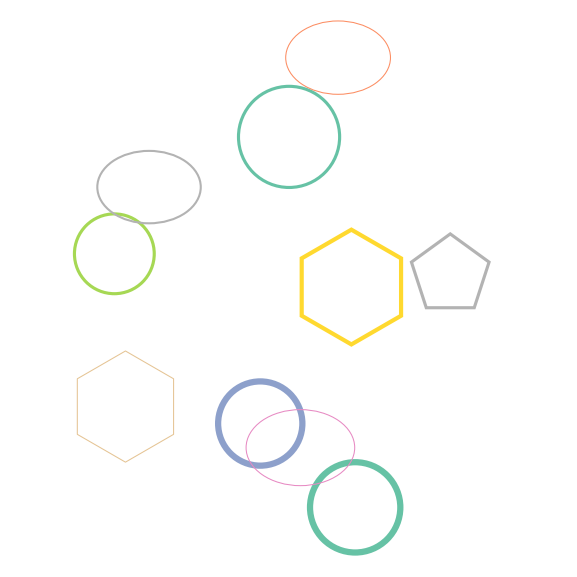[{"shape": "circle", "thickness": 3, "radius": 0.39, "center": [0.615, 0.121]}, {"shape": "circle", "thickness": 1.5, "radius": 0.44, "center": [0.501, 0.762]}, {"shape": "oval", "thickness": 0.5, "radius": 0.45, "center": [0.585, 0.899]}, {"shape": "circle", "thickness": 3, "radius": 0.36, "center": [0.451, 0.266]}, {"shape": "oval", "thickness": 0.5, "radius": 0.47, "center": [0.52, 0.224]}, {"shape": "circle", "thickness": 1.5, "radius": 0.35, "center": [0.198, 0.56]}, {"shape": "hexagon", "thickness": 2, "radius": 0.5, "center": [0.608, 0.502]}, {"shape": "hexagon", "thickness": 0.5, "radius": 0.48, "center": [0.217, 0.295]}, {"shape": "pentagon", "thickness": 1.5, "radius": 0.35, "center": [0.78, 0.523]}, {"shape": "oval", "thickness": 1, "radius": 0.45, "center": [0.258, 0.675]}]